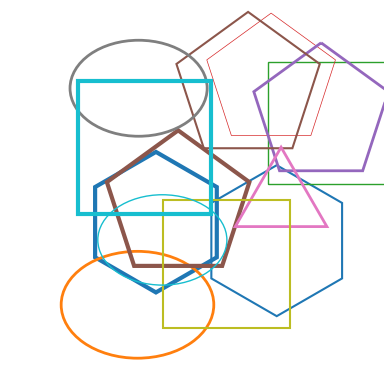[{"shape": "hexagon", "thickness": 1.5, "radius": 0.98, "center": [0.719, 0.375]}, {"shape": "hexagon", "thickness": 3, "radius": 0.91, "center": [0.405, 0.423]}, {"shape": "oval", "thickness": 2, "radius": 0.99, "center": [0.357, 0.208]}, {"shape": "square", "thickness": 1, "radius": 0.79, "center": [0.855, 0.682]}, {"shape": "pentagon", "thickness": 0.5, "radius": 0.88, "center": [0.704, 0.79]}, {"shape": "pentagon", "thickness": 2, "radius": 0.92, "center": [0.834, 0.705]}, {"shape": "pentagon", "thickness": 3, "radius": 0.97, "center": [0.463, 0.467]}, {"shape": "pentagon", "thickness": 1.5, "radius": 0.98, "center": [0.644, 0.773]}, {"shape": "triangle", "thickness": 2, "radius": 0.69, "center": [0.73, 0.48]}, {"shape": "oval", "thickness": 2, "radius": 0.89, "center": [0.36, 0.771]}, {"shape": "square", "thickness": 1.5, "radius": 0.83, "center": [0.589, 0.315]}, {"shape": "oval", "thickness": 1, "radius": 0.84, "center": [0.422, 0.377]}, {"shape": "square", "thickness": 3, "radius": 0.87, "center": [0.375, 0.617]}]